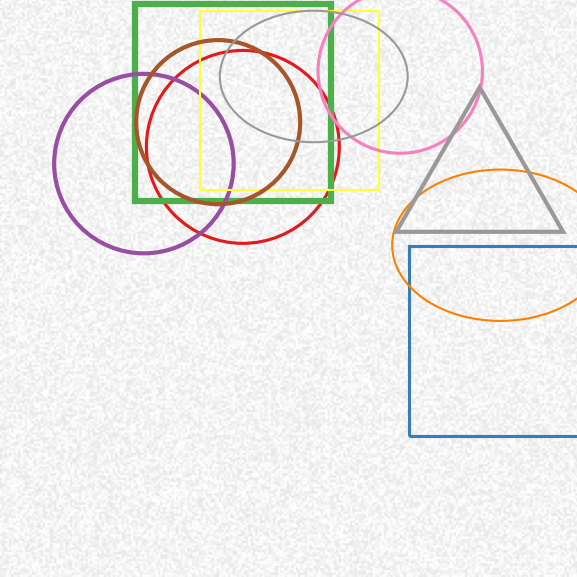[{"shape": "circle", "thickness": 1.5, "radius": 0.84, "center": [0.421, 0.745]}, {"shape": "square", "thickness": 1.5, "radius": 0.82, "center": [0.872, 0.409]}, {"shape": "square", "thickness": 3, "radius": 0.85, "center": [0.403, 0.822]}, {"shape": "circle", "thickness": 2, "radius": 0.78, "center": [0.249, 0.716]}, {"shape": "oval", "thickness": 1, "radius": 0.94, "center": [0.866, 0.574]}, {"shape": "square", "thickness": 1, "radius": 0.77, "center": [0.502, 0.824]}, {"shape": "circle", "thickness": 2, "radius": 0.71, "center": [0.378, 0.788]}, {"shape": "circle", "thickness": 1.5, "radius": 0.71, "center": [0.693, 0.876]}, {"shape": "oval", "thickness": 1, "radius": 0.81, "center": [0.543, 0.867]}, {"shape": "triangle", "thickness": 2, "radius": 0.83, "center": [0.831, 0.681]}]